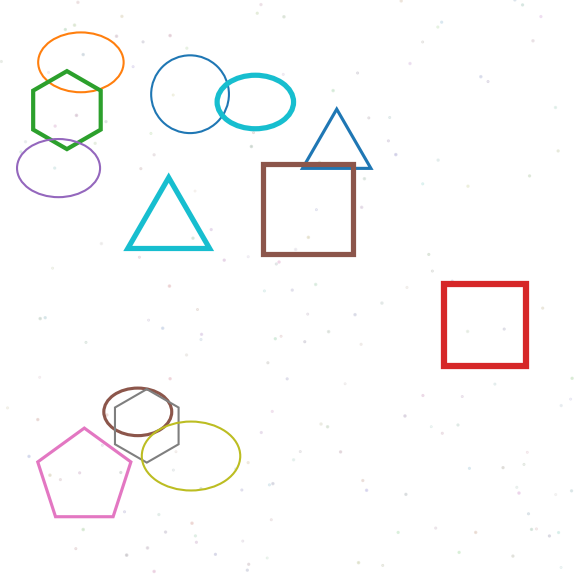[{"shape": "triangle", "thickness": 1.5, "radius": 0.34, "center": [0.583, 0.742]}, {"shape": "circle", "thickness": 1, "radius": 0.34, "center": [0.329, 0.836]}, {"shape": "oval", "thickness": 1, "radius": 0.37, "center": [0.14, 0.891]}, {"shape": "hexagon", "thickness": 2, "radius": 0.34, "center": [0.116, 0.808]}, {"shape": "square", "thickness": 3, "radius": 0.36, "center": [0.839, 0.437]}, {"shape": "oval", "thickness": 1, "radius": 0.36, "center": [0.101, 0.708]}, {"shape": "oval", "thickness": 1.5, "radius": 0.29, "center": [0.239, 0.286]}, {"shape": "square", "thickness": 2.5, "radius": 0.39, "center": [0.533, 0.637]}, {"shape": "pentagon", "thickness": 1.5, "radius": 0.42, "center": [0.146, 0.173]}, {"shape": "hexagon", "thickness": 1, "radius": 0.32, "center": [0.254, 0.262]}, {"shape": "oval", "thickness": 1, "radius": 0.43, "center": [0.331, 0.209]}, {"shape": "triangle", "thickness": 2.5, "radius": 0.41, "center": [0.292, 0.61]}, {"shape": "oval", "thickness": 2.5, "radius": 0.33, "center": [0.442, 0.823]}]